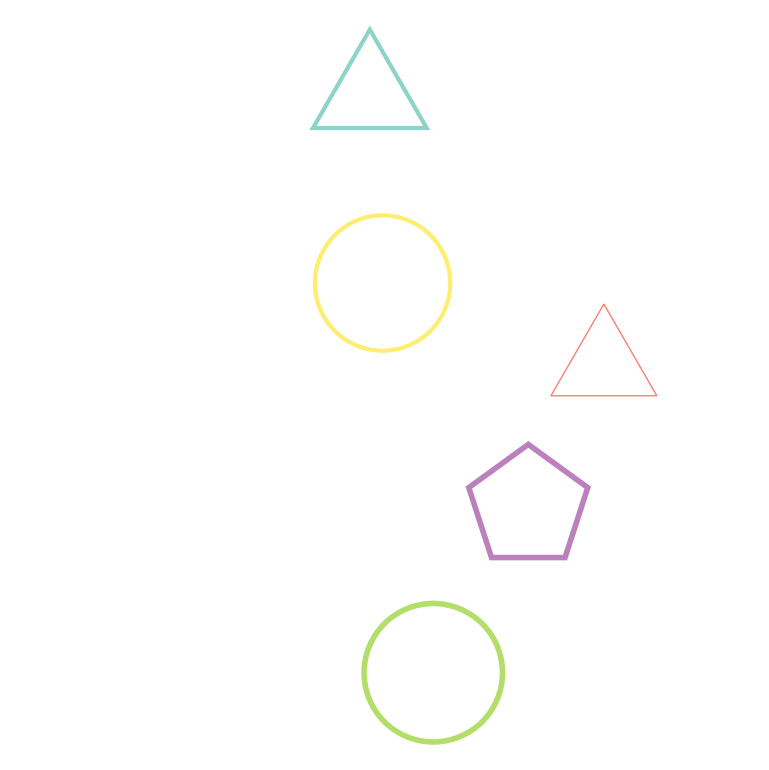[{"shape": "triangle", "thickness": 1.5, "radius": 0.43, "center": [0.48, 0.876]}, {"shape": "triangle", "thickness": 0.5, "radius": 0.4, "center": [0.784, 0.526]}, {"shape": "circle", "thickness": 2, "radius": 0.45, "center": [0.563, 0.126]}, {"shape": "pentagon", "thickness": 2, "radius": 0.41, "center": [0.686, 0.342]}, {"shape": "circle", "thickness": 1.5, "radius": 0.44, "center": [0.497, 0.632]}]